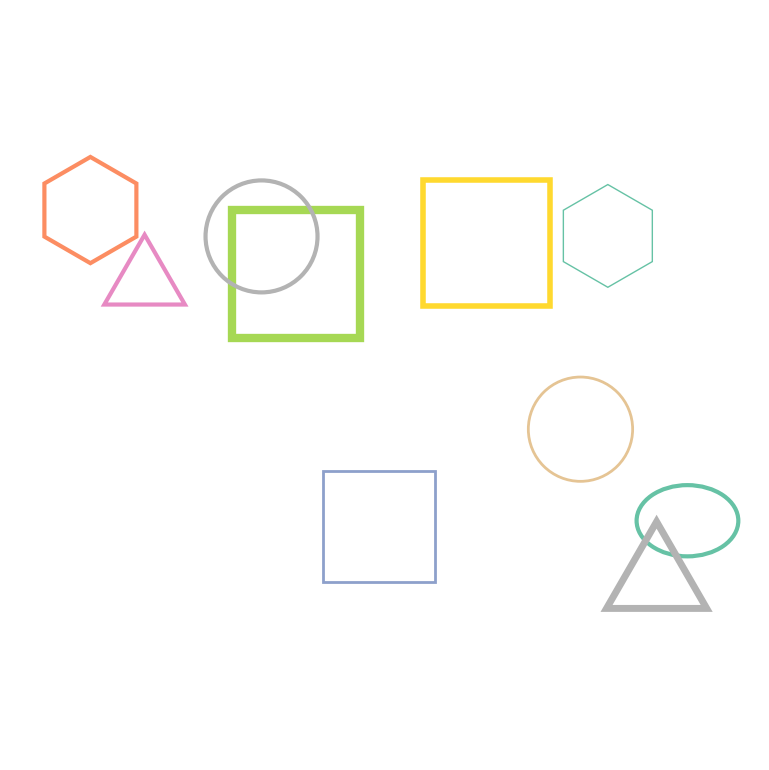[{"shape": "hexagon", "thickness": 0.5, "radius": 0.33, "center": [0.789, 0.694]}, {"shape": "oval", "thickness": 1.5, "radius": 0.33, "center": [0.893, 0.324]}, {"shape": "hexagon", "thickness": 1.5, "radius": 0.34, "center": [0.117, 0.727]}, {"shape": "square", "thickness": 1, "radius": 0.36, "center": [0.492, 0.317]}, {"shape": "triangle", "thickness": 1.5, "radius": 0.3, "center": [0.188, 0.635]}, {"shape": "square", "thickness": 3, "radius": 0.42, "center": [0.385, 0.644]}, {"shape": "square", "thickness": 2, "radius": 0.41, "center": [0.632, 0.684]}, {"shape": "circle", "thickness": 1, "radius": 0.34, "center": [0.754, 0.443]}, {"shape": "triangle", "thickness": 2.5, "radius": 0.38, "center": [0.853, 0.247]}, {"shape": "circle", "thickness": 1.5, "radius": 0.36, "center": [0.34, 0.693]}]